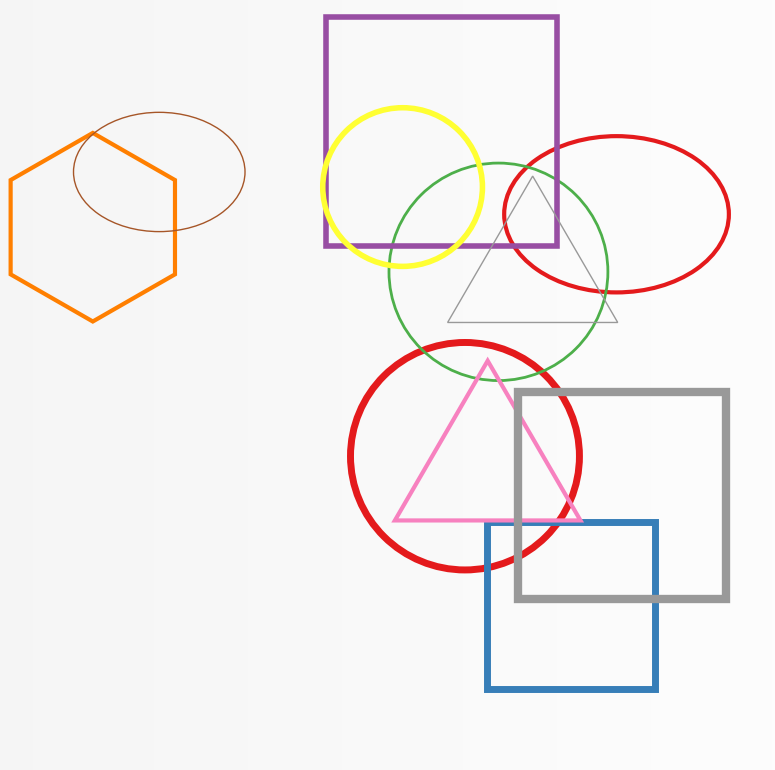[{"shape": "oval", "thickness": 1.5, "radius": 0.72, "center": [0.796, 0.722]}, {"shape": "circle", "thickness": 2.5, "radius": 0.74, "center": [0.6, 0.408]}, {"shape": "square", "thickness": 2.5, "radius": 0.54, "center": [0.736, 0.214]}, {"shape": "circle", "thickness": 1, "radius": 0.71, "center": [0.643, 0.647]}, {"shape": "square", "thickness": 2, "radius": 0.75, "center": [0.569, 0.829]}, {"shape": "hexagon", "thickness": 1.5, "radius": 0.61, "center": [0.12, 0.705]}, {"shape": "circle", "thickness": 2, "radius": 0.52, "center": [0.519, 0.757]}, {"shape": "oval", "thickness": 0.5, "radius": 0.55, "center": [0.206, 0.777]}, {"shape": "triangle", "thickness": 1.5, "radius": 0.69, "center": [0.629, 0.393]}, {"shape": "square", "thickness": 3, "radius": 0.67, "center": [0.802, 0.357]}, {"shape": "triangle", "thickness": 0.5, "radius": 0.63, "center": [0.687, 0.645]}]